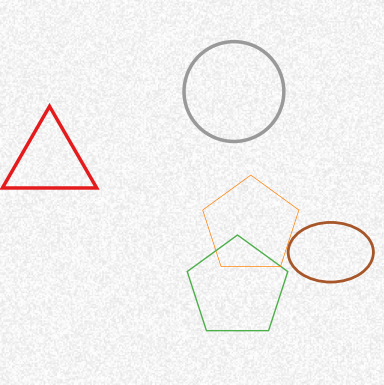[{"shape": "triangle", "thickness": 2.5, "radius": 0.71, "center": [0.129, 0.582]}, {"shape": "pentagon", "thickness": 1, "radius": 0.69, "center": [0.617, 0.252]}, {"shape": "pentagon", "thickness": 0.5, "radius": 0.66, "center": [0.651, 0.414]}, {"shape": "oval", "thickness": 2, "radius": 0.55, "center": [0.859, 0.345]}, {"shape": "circle", "thickness": 2.5, "radius": 0.65, "center": [0.608, 0.762]}]